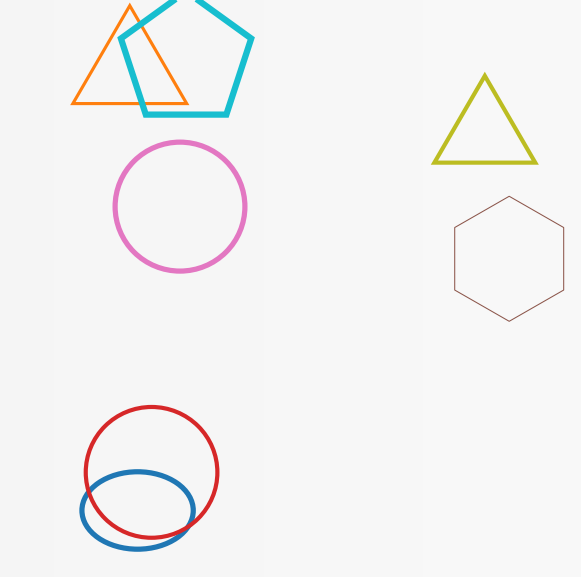[{"shape": "oval", "thickness": 2.5, "radius": 0.48, "center": [0.237, 0.115]}, {"shape": "triangle", "thickness": 1.5, "radius": 0.57, "center": [0.223, 0.876]}, {"shape": "circle", "thickness": 2, "radius": 0.57, "center": [0.261, 0.181]}, {"shape": "hexagon", "thickness": 0.5, "radius": 0.54, "center": [0.876, 0.551]}, {"shape": "circle", "thickness": 2.5, "radius": 0.56, "center": [0.31, 0.641]}, {"shape": "triangle", "thickness": 2, "radius": 0.5, "center": [0.834, 0.768]}, {"shape": "pentagon", "thickness": 3, "radius": 0.59, "center": [0.32, 0.896]}]